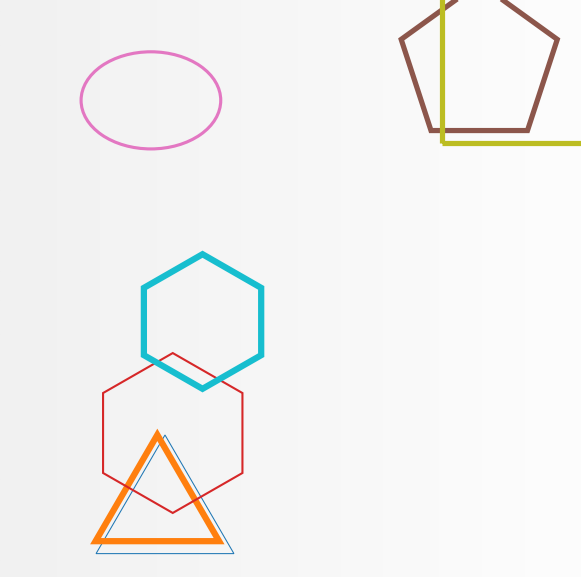[{"shape": "triangle", "thickness": 0.5, "radius": 0.68, "center": [0.284, 0.109]}, {"shape": "triangle", "thickness": 3, "radius": 0.61, "center": [0.271, 0.123]}, {"shape": "hexagon", "thickness": 1, "radius": 0.69, "center": [0.297, 0.249]}, {"shape": "pentagon", "thickness": 2.5, "radius": 0.71, "center": [0.824, 0.887]}, {"shape": "oval", "thickness": 1.5, "radius": 0.6, "center": [0.26, 0.825]}, {"shape": "square", "thickness": 2.5, "radius": 0.63, "center": [0.887, 0.878]}, {"shape": "hexagon", "thickness": 3, "radius": 0.58, "center": [0.348, 0.442]}]